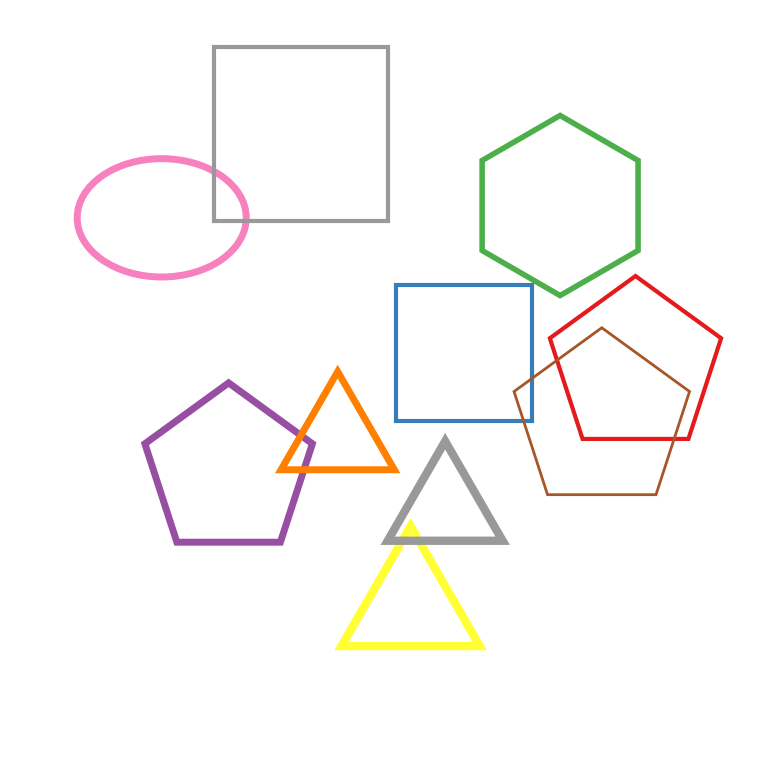[{"shape": "pentagon", "thickness": 1.5, "radius": 0.58, "center": [0.825, 0.525]}, {"shape": "square", "thickness": 1.5, "radius": 0.44, "center": [0.602, 0.542]}, {"shape": "hexagon", "thickness": 2, "radius": 0.58, "center": [0.727, 0.733]}, {"shape": "pentagon", "thickness": 2.5, "radius": 0.57, "center": [0.297, 0.388]}, {"shape": "triangle", "thickness": 2.5, "radius": 0.42, "center": [0.439, 0.432]}, {"shape": "triangle", "thickness": 3, "radius": 0.52, "center": [0.533, 0.213]}, {"shape": "pentagon", "thickness": 1, "radius": 0.6, "center": [0.782, 0.455]}, {"shape": "oval", "thickness": 2.5, "radius": 0.55, "center": [0.21, 0.717]}, {"shape": "triangle", "thickness": 3, "radius": 0.43, "center": [0.578, 0.341]}, {"shape": "square", "thickness": 1.5, "radius": 0.56, "center": [0.391, 0.826]}]